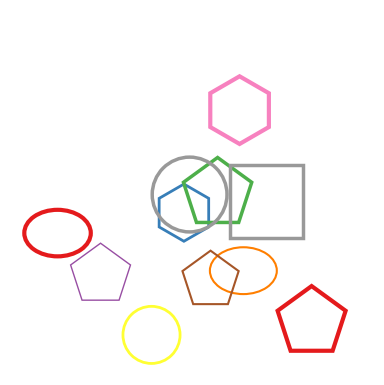[{"shape": "pentagon", "thickness": 3, "radius": 0.46, "center": [0.809, 0.164]}, {"shape": "oval", "thickness": 3, "radius": 0.43, "center": [0.149, 0.395]}, {"shape": "hexagon", "thickness": 2, "radius": 0.37, "center": [0.478, 0.448]}, {"shape": "pentagon", "thickness": 2.5, "radius": 0.47, "center": [0.565, 0.498]}, {"shape": "pentagon", "thickness": 1, "radius": 0.41, "center": [0.261, 0.286]}, {"shape": "oval", "thickness": 1.5, "radius": 0.43, "center": [0.632, 0.297]}, {"shape": "circle", "thickness": 2, "radius": 0.37, "center": [0.394, 0.13]}, {"shape": "pentagon", "thickness": 1.5, "radius": 0.38, "center": [0.547, 0.272]}, {"shape": "hexagon", "thickness": 3, "radius": 0.44, "center": [0.622, 0.714]}, {"shape": "circle", "thickness": 2.5, "radius": 0.49, "center": [0.492, 0.495]}, {"shape": "square", "thickness": 2.5, "radius": 0.48, "center": [0.693, 0.477]}]